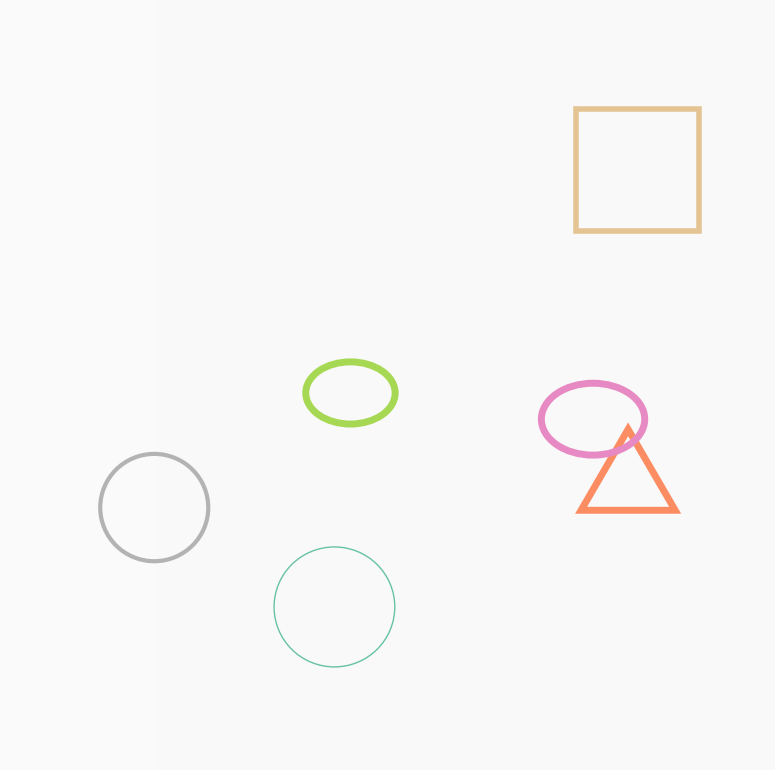[{"shape": "circle", "thickness": 0.5, "radius": 0.39, "center": [0.432, 0.212]}, {"shape": "triangle", "thickness": 2.5, "radius": 0.35, "center": [0.81, 0.372]}, {"shape": "oval", "thickness": 2.5, "radius": 0.33, "center": [0.765, 0.456]}, {"shape": "oval", "thickness": 2.5, "radius": 0.29, "center": [0.452, 0.49]}, {"shape": "square", "thickness": 2, "radius": 0.4, "center": [0.822, 0.779]}, {"shape": "circle", "thickness": 1.5, "radius": 0.35, "center": [0.199, 0.341]}]